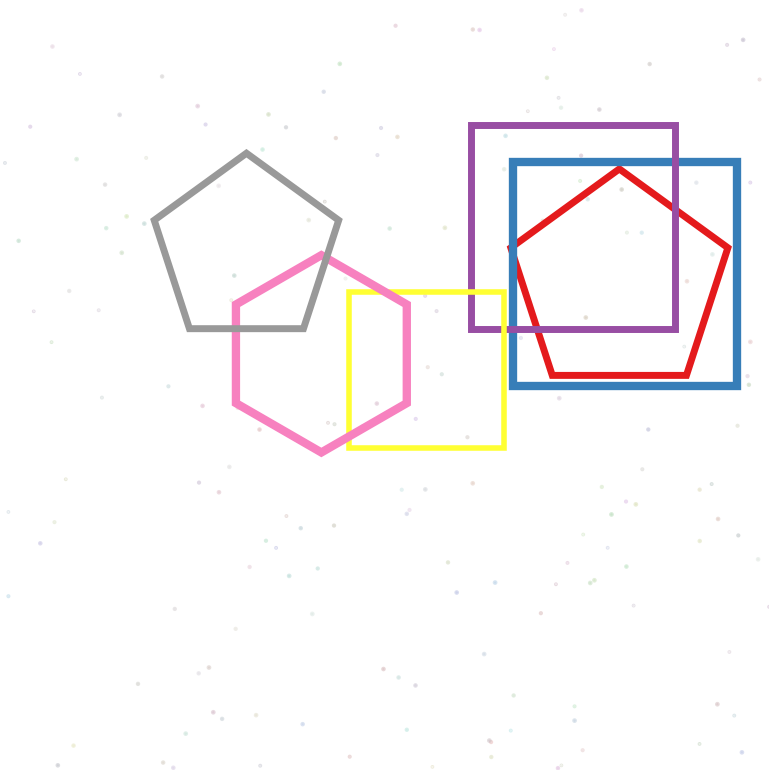[{"shape": "pentagon", "thickness": 2.5, "radius": 0.74, "center": [0.804, 0.632]}, {"shape": "square", "thickness": 3, "radius": 0.73, "center": [0.812, 0.644]}, {"shape": "square", "thickness": 2.5, "radius": 0.66, "center": [0.744, 0.705]}, {"shape": "square", "thickness": 2, "radius": 0.51, "center": [0.554, 0.519]}, {"shape": "hexagon", "thickness": 3, "radius": 0.64, "center": [0.417, 0.54]}, {"shape": "pentagon", "thickness": 2.5, "radius": 0.63, "center": [0.32, 0.675]}]